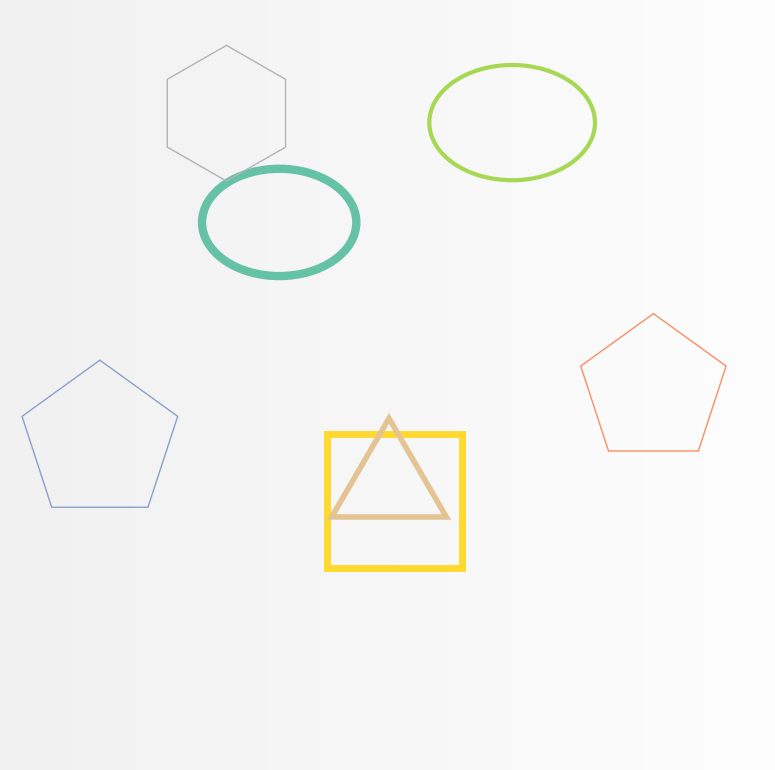[{"shape": "oval", "thickness": 3, "radius": 0.5, "center": [0.36, 0.711]}, {"shape": "pentagon", "thickness": 0.5, "radius": 0.49, "center": [0.843, 0.494]}, {"shape": "pentagon", "thickness": 0.5, "radius": 0.53, "center": [0.129, 0.427]}, {"shape": "oval", "thickness": 1.5, "radius": 0.53, "center": [0.661, 0.841]}, {"shape": "square", "thickness": 2.5, "radius": 0.44, "center": [0.509, 0.349]}, {"shape": "triangle", "thickness": 2, "radius": 0.43, "center": [0.502, 0.371]}, {"shape": "hexagon", "thickness": 0.5, "radius": 0.44, "center": [0.292, 0.853]}]